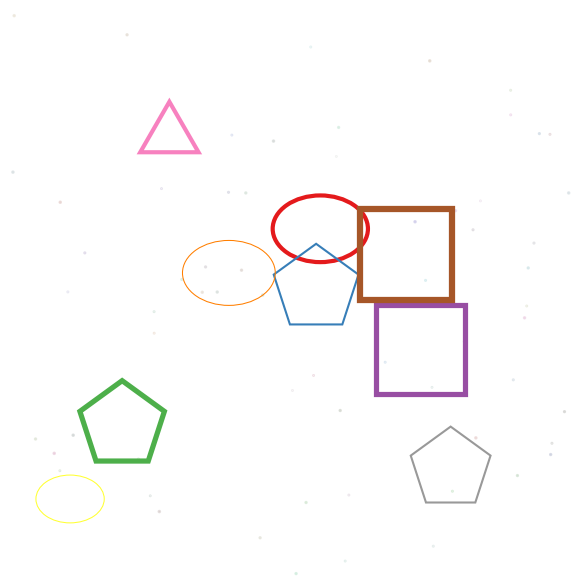[{"shape": "oval", "thickness": 2, "radius": 0.41, "center": [0.555, 0.603]}, {"shape": "pentagon", "thickness": 1, "radius": 0.39, "center": [0.547, 0.5]}, {"shape": "pentagon", "thickness": 2.5, "radius": 0.38, "center": [0.212, 0.263]}, {"shape": "square", "thickness": 2.5, "radius": 0.39, "center": [0.728, 0.393]}, {"shape": "oval", "thickness": 0.5, "radius": 0.4, "center": [0.396, 0.527]}, {"shape": "oval", "thickness": 0.5, "radius": 0.3, "center": [0.121, 0.135]}, {"shape": "square", "thickness": 3, "radius": 0.4, "center": [0.703, 0.558]}, {"shape": "triangle", "thickness": 2, "radius": 0.29, "center": [0.293, 0.765]}, {"shape": "pentagon", "thickness": 1, "radius": 0.36, "center": [0.78, 0.188]}]